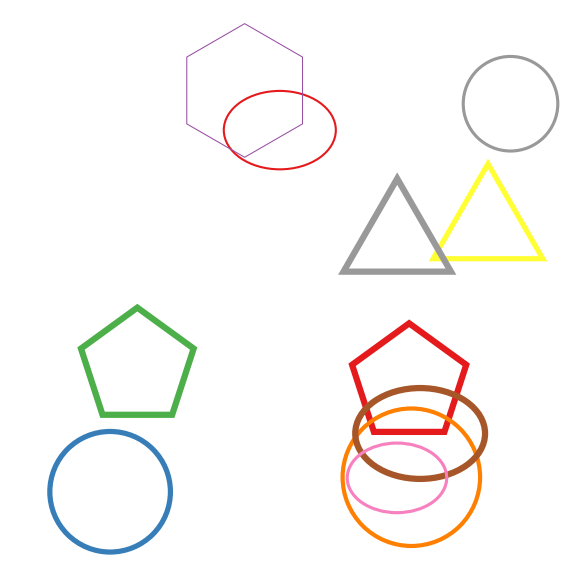[{"shape": "oval", "thickness": 1, "radius": 0.49, "center": [0.485, 0.774]}, {"shape": "pentagon", "thickness": 3, "radius": 0.52, "center": [0.708, 0.335]}, {"shape": "circle", "thickness": 2.5, "radius": 0.52, "center": [0.191, 0.148]}, {"shape": "pentagon", "thickness": 3, "radius": 0.51, "center": [0.238, 0.364]}, {"shape": "hexagon", "thickness": 0.5, "radius": 0.58, "center": [0.424, 0.842]}, {"shape": "circle", "thickness": 2, "radius": 0.6, "center": [0.712, 0.173]}, {"shape": "triangle", "thickness": 2.5, "radius": 0.55, "center": [0.845, 0.606]}, {"shape": "oval", "thickness": 3, "radius": 0.56, "center": [0.728, 0.249]}, {"shape": "oval", "thickness": 1.5, "radius": 0.43, "center": [0.687, 0.172]}, {"shape": "triangle", "thickness": 3, "radius": 0.54, "center": [0.688, 0.582]}, {"shape": "circle", "thickness": 1.5, "radius": 0.41, "center": [0.884, 0.82]}]